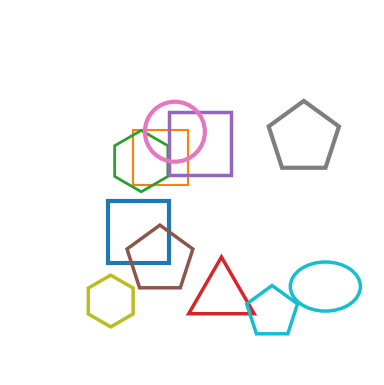[{"shape": "square", "thickness": 3, "radius": 0.4, "center": [0.359, 0.398]}, {"shape": "square", "thickness": 1.5, "radius": 0.36, "center": [0.416, 0.591]}, {"shape": "hexagon", "thickness": 2, "radius": 0.4, "center": [0.367, 0.582]}, {"shape": "triangle", "thickness": 2.5, "radius": 0.49, "center": [0.575, 0.234]}, {"shape": "square", "thickness": 2.5, "radius": 0.41, "center": [0.52, 0.627]}, {"shape": "pentagon", "thickness": 2.5, "radius": 0.45, "center": [0.415, 0.325]}, {"shape": "circle", "thickness": 3, "radius": 0.39, "center": [0.454, 0.658]}, {"shape": "pentagon", "thickness": 3, "radius": 0.48, "center": [0.789, 0.642]}, {"shape": "hexagon", "thickness": 2.5, "radius": 0.34, "center": [0.288, 0.218]}, {"shape": "oval", "thickness": 2.5, "radius": 0.46, "center": [0.845, 0.256]}, {"shape": "pentagon", "thickness": 2.5, "radius": 0.35, "center": [0.707, 0.189]}]